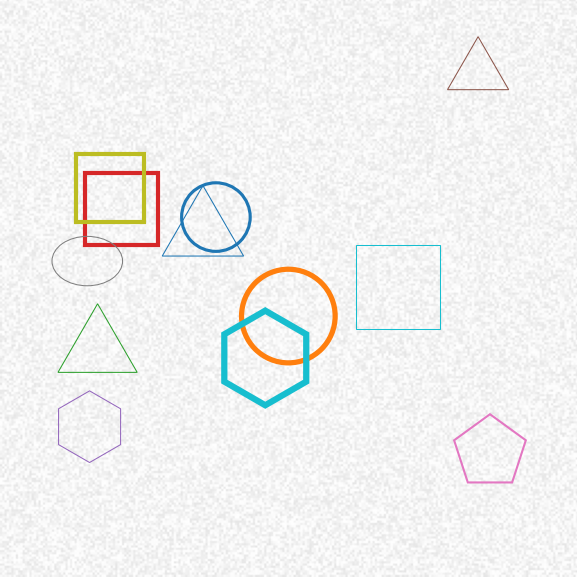[{"shape": "circle", "thickness": 1.5, "radius": 0.3, "center": [0.374, 0.623]}, {"shape": "triangle", "thickness": 0.5, "radius": 0.41, "center": [0.351, 0.596]}, {"shape": "circle", "thickness": 2.5, "radius": 0.41, "center": [0.499, 0.452]}, {"shape": "triangle", "thickness": 0.5, "radius": 0.4, "center": [0.169, 0.394]}, {"shape": "square", "thickness": 2, "radius": 0.31, "center": [0.21, 0.637]}, {"shape": "hexagon", "thickness": 0.5, "radius": 0.31, "center": [0.155, 0.26]}, {"shape": "triangle", "thickness": 0.5, "radius": 0.31, "center": [0.828, 0.874]}, {"shape": "pentagon", "thickness": 1, "radius": 0.33, "center": [0.848, 0.217]}, {"shape": "oval", "thickness": 0.5, "radius": 0.31, "center": [0.151, 0.547]}, {"shape": "square", "thickness": 2, "radius": 0.29, "center": [0.19, 0.674]}, {"shape": "square", "thickness": 0.5, "radius": 0.36, "center": [0.688, 0.501]}, {"shape": "hexagon", "thickness": 3, "radius": 0.41, "center": [0.459, 0.379]}]